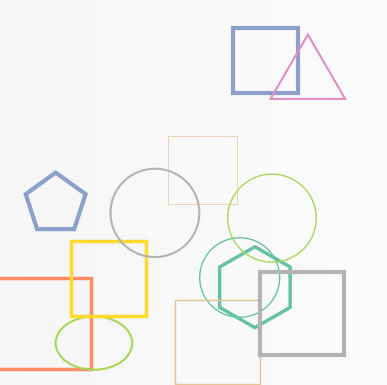[{"shape": "hexagon", "thickness": 2.5, "radius": 0.53, "center": [0.658, 0.254]}, {"shape": "circle", "thickness": 1, "radius": 0.52, "center": [0.619, 0.279]}, {"shape": "square", "thickness": 2.5, "radius": 0.59, "center": [0.116, 0.161]}, {"shape": "square", "thickness": 3, "radius": 0.42, "center": [0.685, 0.842]}, {"shape": "pentagon", "thickness": 3, "radius": 0.41, "center": [0.144, 0.471]}, {"shape": "triangle", "thickness": 1.5, "radius": 0.56, "center": [0.795, 0.799]}, {"shape": "circle", "thickness": 1, "radius": 0.57, "center": [0.702, 0.433]}, {"shape": "oval", "thickness": 1.5, "radius": 0.49, "center": [0.242, 0.109]}, {"shape": "square", "thickness": 2.5, "radius": 0.48, "center": [0.281, 0.276]}, {"shape": "square", "thickness": 0.5, "radius": 0.44, "center": [0.523, 0.558]}, {"shape": "square", "thickness": 1, "radius": 0.55, "center": [0.562, 0.112]}, {"shape": "square", "thickness": 3, "radius": 0.54, "center": [0.779, 0.186]}, {"shape": "circle", "thickness": 1.5, "radius": 0.57, "center": [0.4, 0.447]}]